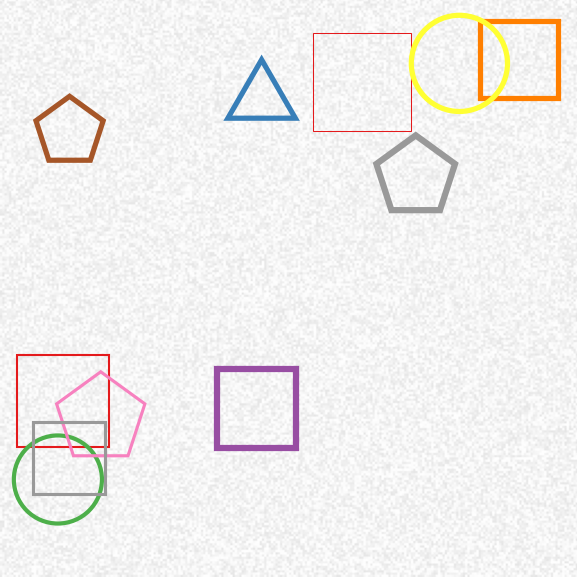[{"shape": "square", "thickness": 1, "radius": 0.4, "center": [0.109, 0.304]}, {"shape": "square", "thickness": 0.5, "radius": 0.43, "center": [0.627, 0.857]}, {"shape": "triangle", "thickness": 2.5, "radius": 0.34, "center": [0.453, 0.828]}, {"shape": "circle", "thickness": 2, "radius": 0.38, "center": [0.1, 0.169]}, {"shape": "square", "thickness": 3, "radius": 0.34, "center": [0.444, 0.292]}, {"shape": "square", "thickness": 2.5, "radius": 0.34, "center": [0.899, 0.896]}, {"shape": "circle", "thickness": 2.5, "radius": 0.42, "center": [0.795, 0.889]}, {"shape": "pentagon", "thickness": 2.5, "radius": 0.31, "center": [0.12, 0.771]}, {"shape": "pentagon", "thickness": 1.5, "radius": 0.4, "center": [0.174, 0.275]}, {"shape": "square", "thickness": 1.5, "radius": 0.31, "center": [0.119, 0.206]}, {"shape": "pentagon", "thickness": 3, "radius": 0.36, "center": [0.72, 0.693]}]